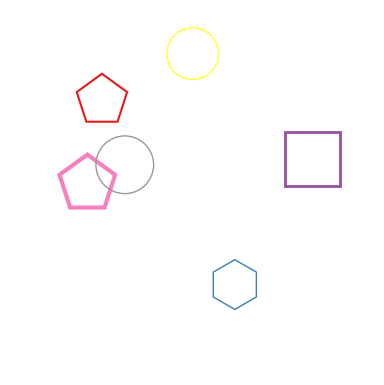[{"shape": "pentagon", "thickness": 1.5, "radius": 0.34, "center": [0.265, 0.74]}, {"shape": "hexagon", "thickness": 1, "radius": 0.32, "center": [0.61, 0.261]}, {"shape": "square", "thickness": 2, "radius": 0.35, "center": [0.812, 0.587]}, {"shape": "circle", "thickness": 1, "radius": 0.34, "center": [0.501, 0.861]}, {"shape": "pentagon", "thickness": 3, "radius": 0.38, "center": [0.227, 0.522]}, {"shape": "circle", "thickness": 1, "radius": 0.37, "center": [0.324, 0.572]}]